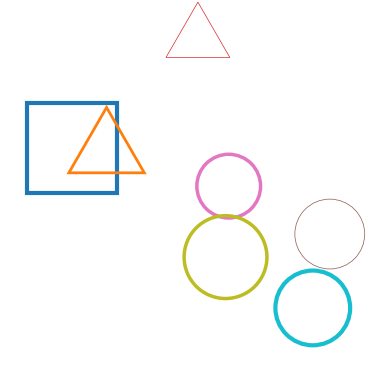[{"shape": "square", "thickness": 3, "radius": 0.58, "center": [0.187, 0.615]}, {"shape": "triangle", "thickness": 2, "radius": 0.57, "center": [0.277, 0.608]}, {"shape": "triangle", "thickness": 0.5, "radius": 0.48, "center": [0.514, 0.898]}, {"shape": "circle", "thickness": 0.5, "radius": 0.45, "center": [0.857, 0.392]}, {"shape": "circle", "thickness": 2.5, "radius": 0.41, "center": [0.594, 0.517]}, {"shape": "circle", "thickness": 2.5, "radius": 0.54, "center": [0.586, 0.332]}, {"shape": "circle", "thickness": 3, "radius": 0.49, "center": [0.812, 0.2]}]